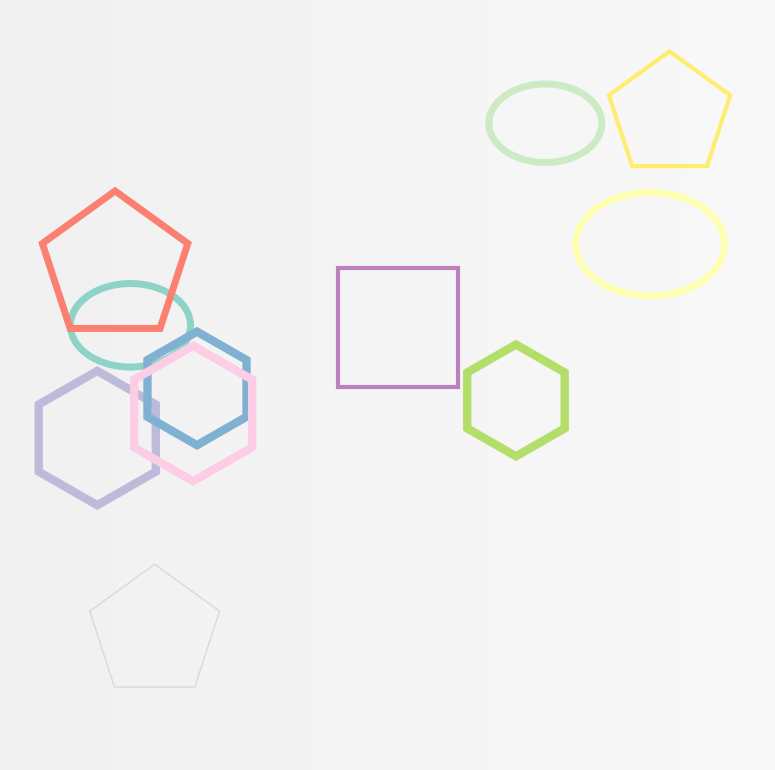[{"shape": "oval", "thickness": 2.5, "radius": 0.39, "center": [0.168, 0.578]}, {"shape": "oval", "thickness": 2.5, "radius": 0.48, "center": [0.839, 0.683]}, {"shape": "hexagon", "thickness": 3, "radius": 0.44, "center": [0.125, 0.431]}, {"shape": "pentagon", "thickness": 2.5, "radius": 0.49, "center": [0.149, 0.653]}, {"shape": "hexagon", "thickness": 3, "radius": 0.37, "center": [0.254, 0.496]}, {"shape": "hexagon", "thickness": 3, "radius": 0.36, "center": [0.666, 0.48]}, {"shape": "hexagon", "thickness": 3, "radius": 0.44, "center": [0.249, 0.463]}, {"shape": "pentagon", "thickness": 0.5, "radius": 0.44, "center": [0.2, 0.179]}, {"shape": "square", "thickness": 1.5, "radius": 0.39, "center": [0.514, 0.574]}, {"shape": "oval", "thickness": 2.5, "radius": 0.36, "center": [0.704, 0.84]}, {"shape": "pentagon", "thickness": 1.5, "radius": 0.41, "center": [0.864, 0.851]}]